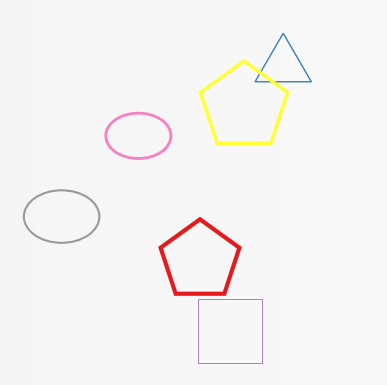[{"shape": "pentagon", "thickness": 3, "radius": 0.53, "center": [0.516, 0.324]}, {"shape": "triangle", "thickness": 1, "radius": 0.42, "center": [0.731, 0.83]}, {"shape": "square", "thickness": 0.5, "radius": 0.42, "center": [0.594, 0.14]}, {"shape": "pentagon", "thickness": 2.5, "radius": 0.59, "center": [0.63, 0.723]}, {"shape": "oval", "thickness": 2, "radius": 0.42, "center": [0.357, 0.647]}, {"shape": "oval", "thickness": 1.5, "radius": 0.49, "center": [0.159, 0.437]}]